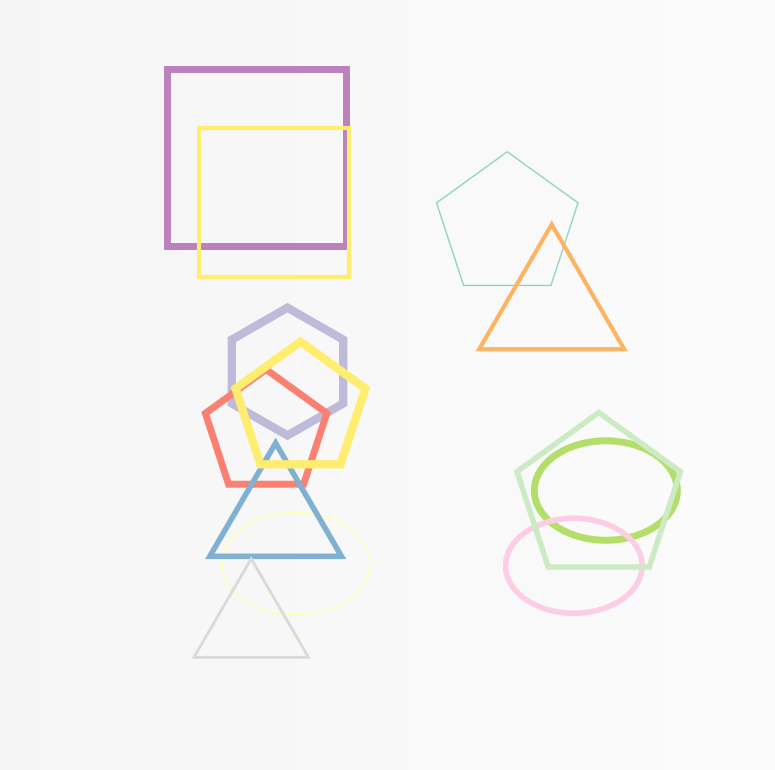[{"shape": "pentagon", "thickness": 0.5, "radius": 0.48, "center": [0.655, 0.707]}, {"shape": "oval", "thickness": 0.5, "radius": 0.48, "center": [0.382, 0.268]}, {"shape": "hexagon", "thickness": 3, "radius": 0.41, "center": [0.371, 0.517]}, {"shape": "pentagon", "thickness": 2.5, "radius": 0.41, "center": [0.343, 0.438]}, {"shape": "triangle", "thickness": 2, "radius": 0.49, "center": [0.356, 0.327]}, {"shape": "triangle", "thickness": 1.5, "radius": 0.54, "center": [0.712, 0.601]}, {"shape": "oval", "thickness": 2.5, "radius": 0.46, "center": [0.782, 0.363]}, {"shape": "oval", "thickness": 2, "radius": 0.44, "center": [0.74, 0.265]}, {"shape": "triangle", "thickness": 1, "radius": 0.43, "center": [0.324, 0.189]}, {"shape": "square", "thickness": 2.5, "radius": 0.58, "center": [0.331, 0.795]}, {"shape": "pentagon", "thickness": 2, "radius": 0.55, "center": [0.773, 0.353]}, {"shape": "square", "thickness": 1.5, "radius": 0.48, "center": [0.354, 0.737]}, {"shape": "pentagon", "thickness": 3, "radius": 0.44, "center": [0.388, 0.468]}]